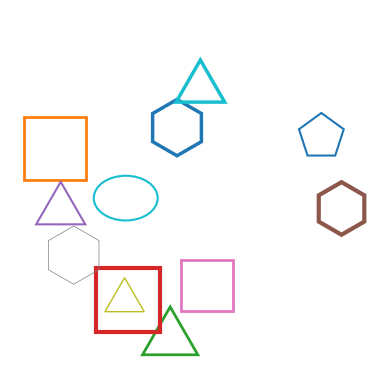[{"shape": "pentagon", "thickness": 1.5, "radius": 0.31, "center": [0.835, 0.645]}, {"shape": "hexagon", "thickness": 2.5, "radius": 0.37, "center": [0.46, 0.669]}, {"shape": "square", "thickness": 2, "radius": 0.41, "center": [0.143, 0.614]}, {"shape": "triangle", "thickness": 2, "radius": 0.41, "center": [0.442, 0.12]}, {"shape": "square", "thickness": 3, "radius": 0.42, "center": [0.333, 0.221]}, {"shape": "triangle", "thickness": 1.5, "radius": 0.37, "center": [0.158, 0.454]}, {"shape": "hexagon", "thickness": 3, "radius": 0.34, "center": [0.887, 0.459]}, {"shape": "square", "thickness": 2, "radius": 0.34, "center": [0.538, 0.258]}, {"shape": "hexagon", "thickness": 0.5, "radius": 0.38, "center": [0.192, 0.337]}, {"shape": "triangle", "thickness": 1, "radius": 0.29, "center": [0.324, 0.22]}, {"shape": "triangle", "thickness": 2.5, "radius": 0.36, "center": [0.52, 0.771]}, {"shape": "oval", "thickness": 1.5, "radius": 0.42, "center": [0.327, 0.485]}]